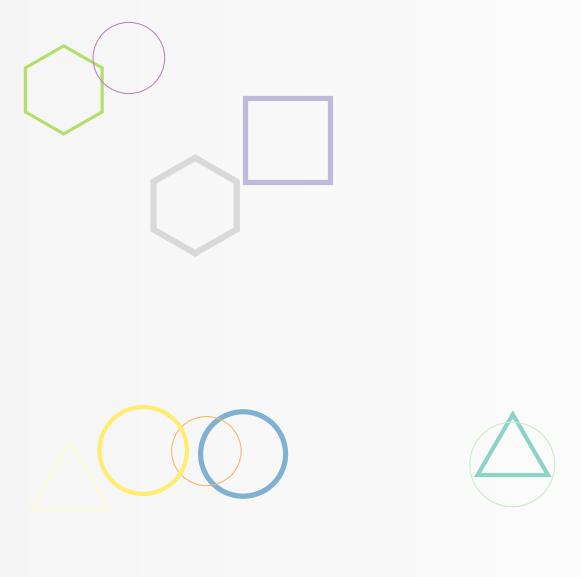[{"shape": "triangle", "thickness": 2, "radius": 0.35, "center": [0.882, 0.212]}, {"shape": "triangle", "thickness": 0.5, "radius": 0.39, "center": [0.121, 0.156]}, {"shape": "square", "thickness": 2.5, "radius": 0.36, "center": [0.495, 0.757]}, {"shape": "circle", "thickness": 2.5, "radius": 0.37, "center": [0.418, 0.213]}, {"shape": "circle", "thickness": 0.5, "radius": 0.3, "center": [0.355, 0.218]}, {"shape": "hexagon", "thickness": 1.5, "radius": 0.38, "center": [0.11, 0.843]}, {"shape": "hexagon", "thickness": 3, "radius": 0.41, "center": [0.336, 0.643]}, {"shape": "circle", "thickness": 0.5, "radius": 0.31, "center": [0.222, 0.899]}, {"shape": "circle", "thickness": 0.5, "radius": 0.37, "center": [0.881, 0.195]}, {"shape": "circle", "thickness": 2, "radius": 0.38, "center": [0.246, 0.219]}]